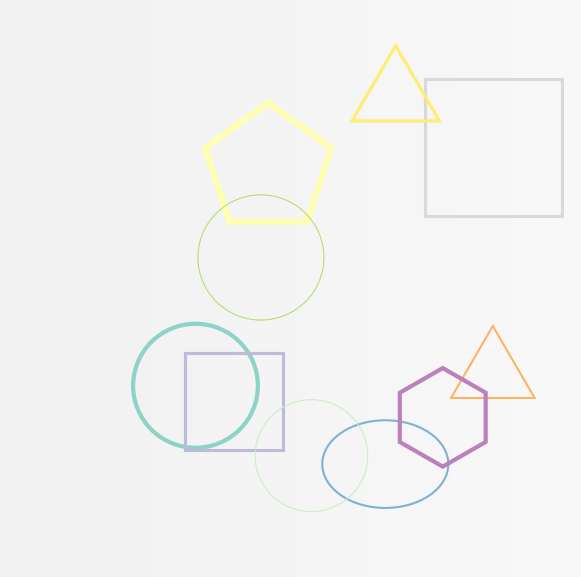[{"shape": "circle", "thickness": 2, "radius": 0.54, "center": [0.336, 0.331]}, {"shape": "pentagon", "thickness": 3, "radius": 0.57, "center": [0.461, 0.708]}, {"shape": "square", "thickness": 1.5, "radius": 0.42, "center": [0.403, 0.304]}, {"shape": "oval", "thickness": 1, "radius": 0.54, "center": [0.663, 0.195]}, {"shape": "triangle", "thickness": 1, "radius": 0.42, "center": [0.848, 0.352]}, {"shape": "circle", "thickness": 0.5, "radius": 0.54, "center": [0.449, 0.553]}, {"shape": "square", "thickness": 1.5, "radius": 0.59, "center": [0.849, 0.743]}, {"shape": "hexagon", "thickness": 2, "radius": 0.43, "center": [0.762, 0.276]}, {"shape": "circle", "thickness": 0.5, "radius": 0.48, "center": [0.536, 0.21]}, {"shape": "triangle", "thickness": 1.5, "radius": 0.43, "center": [0.681, 0.833]}]